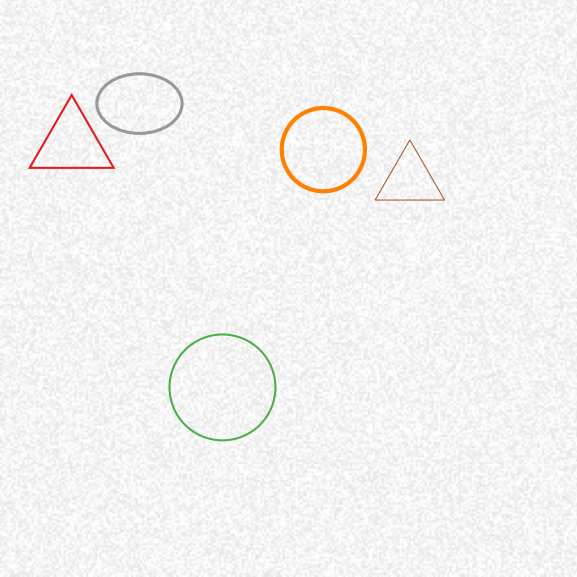[{"shape": "triangle", "thickness": 1, "radius": 0.42, "center": [0.124, 0.751]}, {"shape": "circle", "thickness": 1, "radius": 0.46, "center": [0.385, 0.328]}, {"shape": "circle", "thickness": 2, "radius": 0.36, "center": [0.56, 0.74]}, {"shape": "triangle", "thickness": 0.5, "radius": 0.35, "center": [0.71, 0.687]}, {"shape": "oval", "thickness": 1.5, "radius": 0.37, "center": [0.242, 0.82]}]